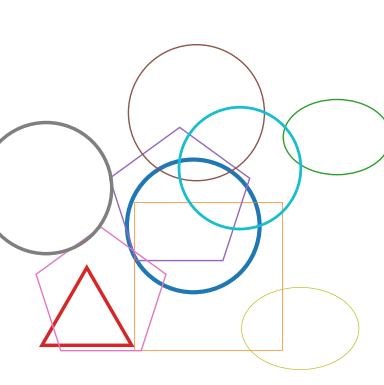[{"shape": "circle", "thickness": 3, "radius": 0.86, "center": [0.502, 0.413]}, {"shape": "square", "thickness": 0.5, "radius": 0.96, "center": [0.541, 0.283]}, {"shape": "oval", "thickness": 1, "radius": 0.7, "center": [0.875, 0.644]}, {"shape": "triangle", "thickness": 2.5, "radius": 0.67, "center": [0.225, 0.17]}, {"shape": "pentagon", "thickness": 1, "radius": 0.96, "center": [0.467, 0.478]}, {"shape": "circle", "thickness": 1, "radius": 0.88, "center": [0.51, 0.707]}, {"shape": "pentagon", "thickness": 1, "radius": 0.89, "center": [0.262, 0.233]}, {"shape": "circle", "thickness": 2.5, "radius": 0.85, "center": [0.12, 0.511]}, {"shape": "oval", "thickness": 0.5, "radius": 0.76, "center": [0.78, 0.147]}, {"shape": "circle", "thickness": 2, "radius": 0.79, "center": [0.623, 0.563]}]